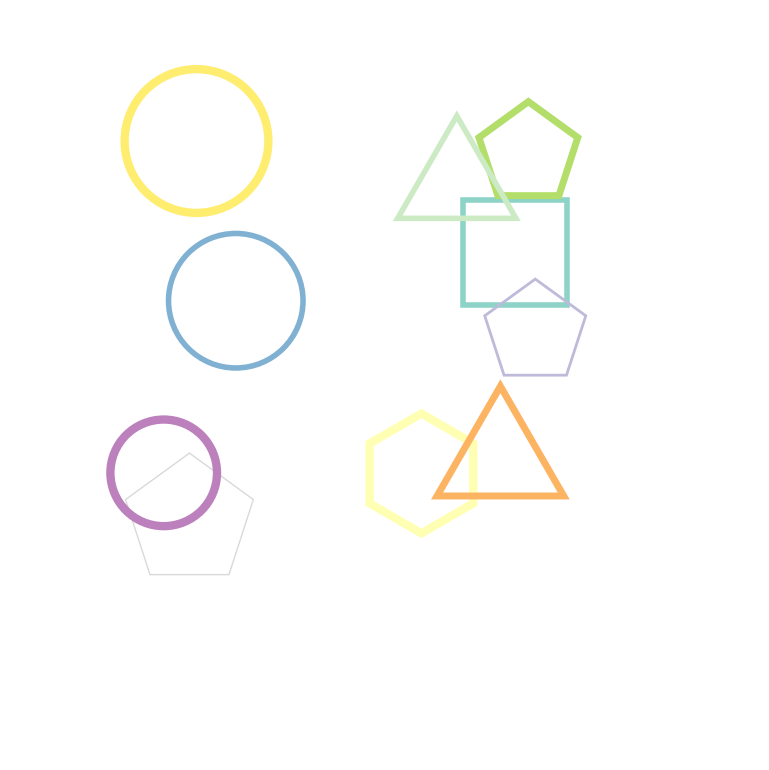[{"shape": "square", "thickness": 2, "radius": 0.34, "center": [0.669, 0.672]}, {"shape": "hexagon", "thickness": 3, "radius": 0.39, "center": [0.547, 0.385]}, {"shape": "pentagon", "thickness": 1, "radius": 0.35, "center": [0.695, 0.569]}, {"shape": "circle", "thickness": 2, "radius": 0.44, "center": [0.306, 0.609]}, {"shape": "triangle", "thickness": 2.5, "radius": 0.47, "center": [0.65, 0.403]}, {"shape": "pentagon", "thickness": 2.5, "radius": 0.34, "center": [0.686, 0.801]}, {"shape": "pentagon", "thickness": 0.5, "radius": 0.44, "center": [0.246, 0.324]}, {"shape": "circle", "thickness": 3, "radius": 0.35, "center": [0.213, 0.386]}, {"shape": "triangle", "thickness": 2, "radius": 0.44, "center": [0.593, 0.761]}, {"shape": "circle", "thickness": 3, "radius": 0.47, "center": [0.255, 0.817]}]